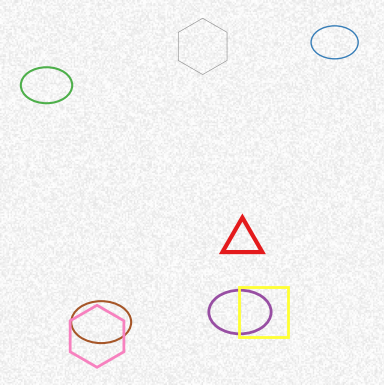[{"shape": "triangle", "thickness": 3, "radius": 0.3, "center": [0.63, 0.375]}, {"shape": "oval", "thickness": 1, "radius": 0.31, "center": [0.869, 0.89]}, {"shape": "oval", "thickness": 1.5, "radius": 0.33, "center": [0.121, 0.779]}, {"shape": "oval", "thickness": 2, "radius": 0.4, "center": [0.623, 0.19]}, {"shape": "square", "thickness": 2, "radius": 0.32, "center": [0.684, 0.19]}, {"shape": "oval", "thickness": 1.5, "radius": 0.39, "center": [0.263, 0.163]}, {"shape": "hexagon", "thickness": 2, "radius": 0.4, "center": [0.252, 0.127]}, {"shape": "hexagon", "thickness": 0.5, "radius": 0.37, "center": [0.526, 0.879]}]